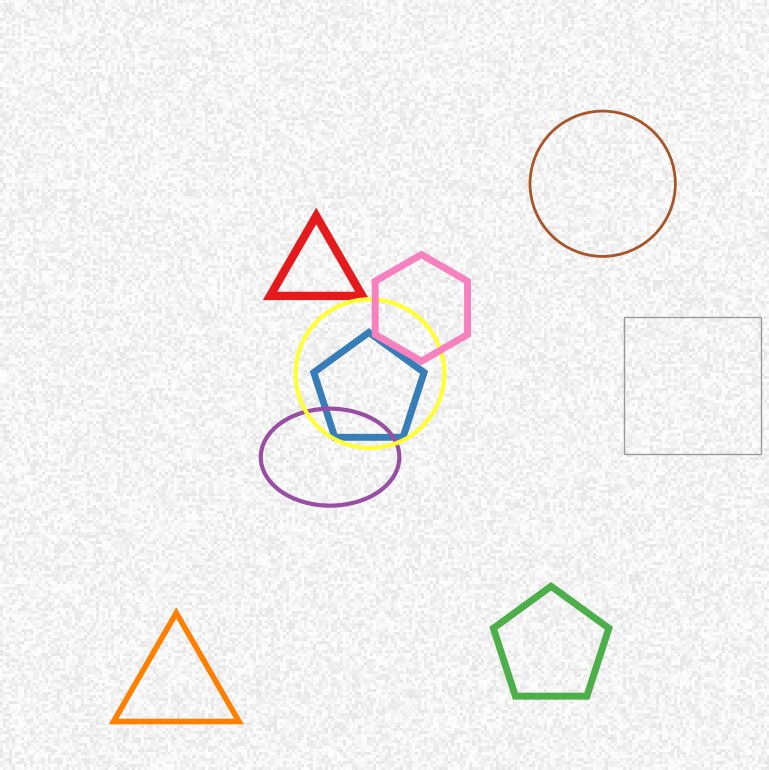[{"shape": "triangle", "thickness": 3, "radius": 0.35, "center": [0.411, 0.65]}, {"shape": "pentagon", "thickness": 2.5, "radius": 0.38, "center": [0.479, 0.493]}, {"shape": "pentagon", "thickness": 2.5, "radius": 0.39, "center": [0.716, 0.16]}, {"shape": "oval", "thickness": 1.5, "radius": 0.45, "center": [0.429, 0.406]}, {"shape": "triangle", "thickness": 2, "radius": 0.47, "center": [0.229, 0.11]}, {"shape": "circle", "thickness": 1.5, "radius": 0.48, "center": [0.48, 0.515]}, {"shape": "circle", "thickness": 1, "radius": 0.47, "center": [0.783, 0.761]}, {"shape": "hexagon", "thickness": 2.5, "radius": 0.35, "center": [0.547, 0.6]}, {"shape": "square", "thickness": 0.5, "radius": 0.45, "center": [0.9, 0.499]}]